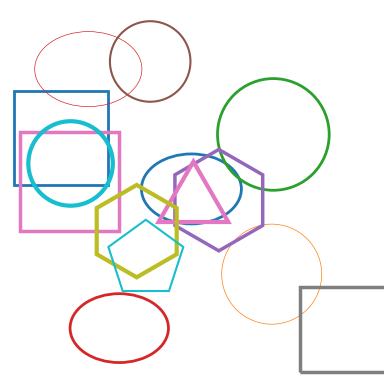[{"shape": "oval", "thickness": 2, "radius": 0.65, "center": [0.497, 0.509]}, {"shape": "square", "thickness": 2, "radius": 0.61, "center": [0.158, 0.641]}, {"shape": "circle", "thickness": 0.5, "radius": 0.65, "center": [0.706, 0.288]}, {"shape": "circle", "thickness": 2, "radius": 0.73, "center": [0.71, 0.651]}, {"shape": "oval", "thickness": 0.5, "radius": 0.7, "center": [0.229, 0.82]}, {"shape": "oval", "thickness": 2, "radius": 0.64, "center": [0.31, 0.148]}, {"shape": "hexagon", "thickness": 2.5, "radius": 0.66, "center": [0.568, 0.48]}, {"shape": "circle", "thickness": 1.5, "radius": 0.52, "center": [0.39, 0.84]}, {"shape": "triangle", "thickness": 3, "radius": 0.52, "center": [0.502, 0.476]}, {"shape": "square", "thickness": 2.5, "radius": 0.65, "center": [0.18, 0.529]}, {"shape": "square", "thickness": 2.5, "radius": 0.55, "center": [0.89, 0.145]}, {"shape": "hexagon", "thickness": 3, "radius": 0.6, "center": [0.355, 0.4]}, {"shape": "circle", "thickness": 3, "radius": 0.55, "center": [0.183, 0.575]}, {"shape": "pentagon", "thickness": 1.5, "radius": 0.51, "center": [0.379, 0.327]}]